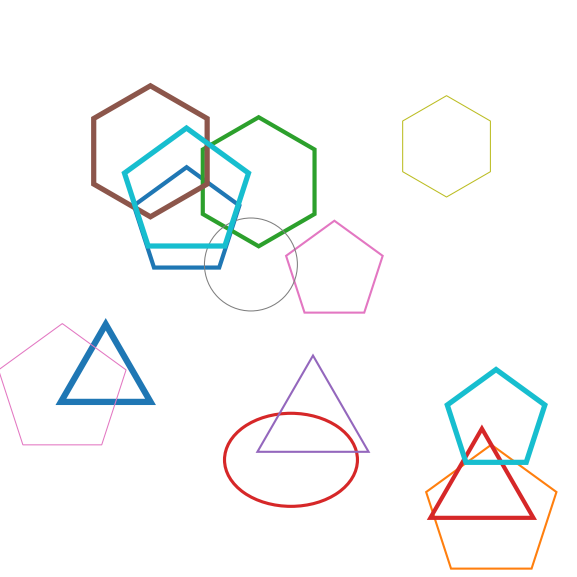[{"shape": "triangle", "thickness": 3, "radius": 0.45, "center": [0.183, 0.348]}, {"shape": "pentagon", "thickness": 2, "radius": 0.48, "center": [0.323, 0.614]}, {"shape": "pentagon", "thickness": 1, "radius": 0.59, "center": [0.851, 0.11]}, {"shape": "hexagon", "thickness": 2, "radius": 0.56, "center": [0.448, 0.684]}, {"shape": "triangle", "thickness": 2, "radius": 0.51, "center": [0.834, 0.154]}, {"shape": "oval", "thickness": 1.5, "radius": 0.58, "center": [0.504, 0.203]}, {"shape": "triangle", "thickness": 1, "radius": 0.56, "center": [0.542, 0.272]}, {"shape": "hexagon", "thickness": 2.5, "radius": 0.57, "center": [0.26, 0.737]}, {"shape": "pentagon", "thickness": 0.5, "radius": 0.58, "center": [0.108, 0.323]}, {"shape": "pentagon", "thickness": 1, "radius": 0.44, "center": [0.579, 0.529]}, {"shape": "circle", "thickness": 0.5, "radius": 0.4, "center": [0.435, 0.541]}, {"shape": "hexagon", "thickness": 0.5, "radius": 0.44, "center": [0.773, 0.746]}, {"shape": "pentagon", "thickness": 2.5, "radius": 0.56, "center": [0.323, 0.664]}, {"shape": "pentagon", "thickness": 2.5, "radius": 0.44, "center": [0.859, 0.27]}]